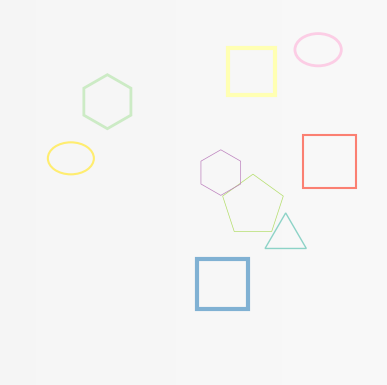[{"shape": "triangle", "thickness": 1, "radius": 0.31, "center": [0.737, 0.385]}, {"shape": "square", "thickness": 3, "radius": 0.3, "center": [0.649, 0.814]}, {"shape": "square", "thickness": 1.5, "radius": 0.34, "center": [0.85, 0.581]}, {"shape": "square", "thickness": 3, "radius": 0.32, "center": [0.574, 0.262]}, {"shape": "pentagon", "thickness": 0.5, "radius": 0.41, "center": [0.653, 0.465]}, {"shape": "oval", "thickness": 2, "radius": 0.3, "center": [0.821, 0.871]}, {"shape": "hexagon", "thickness": 0.5, "radius": 0.3, "center": [0.57, 0.552]}, {"shape": "hexagon", "thickness": 2, "radius": 0.35, "center": [0.277, 0.736]}, {"shape": "oval", "thickness": 1.5, "radius": 0.3, "center": [0.183, 0.589]}]